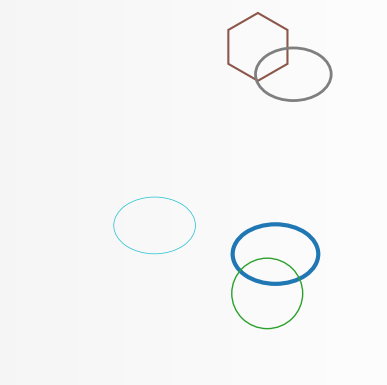[{"shape": "oval", "thickness": 3, "radius": 0.55, "center": [0.711, 0.34]}, {"shape": "circle", "thickness": 1, "radius": 0.46, "center": [0.69, 0.238]}, {"shape": "hexagon", "thickness": 1.5, "radius": 0.44, "center": [0.666, 0.878]}, {"shape": "oval", "thickness": 2, "radius": 0.49, "center": [0.757, 0.807]}, {"shape": "oval", "thickness": 0.5, "radius": 0.53, "center": [0.399, 0.414]}]